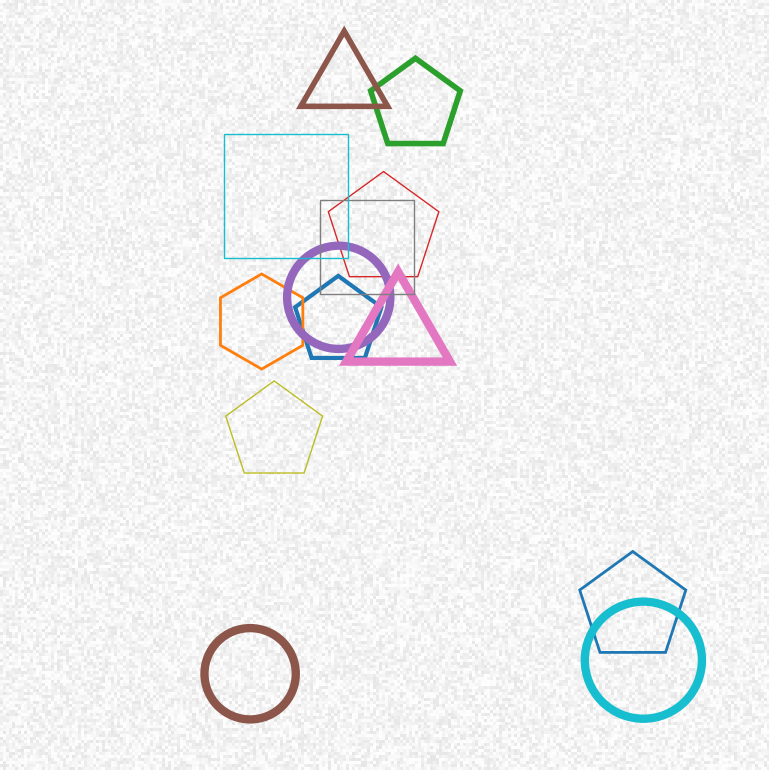[{"shape": "pentagon", "thickness": 1.5, "radius": 0.29, "center": [0.439, 0.583]}, {"shape": "pentagon", "thickness": 1, "radius": 0.36, "center": [0.822, 0.211]}, {"shape": "hexagon", "thickness": 1, "radius": 0.31, "center": [0.34, 0.582]}, {"shape": "pentagon", "thickness": 2, "radius": 0.31, "center": [0.54, 0.863]}, {"shape": "pentagon", "thickness": 0.5, "radius": 0.38, "center": [0.498, 0.702]}, {"shape": "circle", "thickness": 3, "radius": 0.34, "center": [0.44, 0.614]}, {"shape": "circle", "thickness": 3, "radius": 0.3, "center": [0.325, 0.125]}, {"shape": "triangle", "thickness": 2, "radius": 0.33, "center": [0.447, 0.894]}, {"shape": "triangle", "thickness": 3, "radius": 0.39, "center": [0.517, 0.569]}, {"shape": "square", "thickness": 0.5, "radius": 0.31, "center": [0.477, 0.679]}, {"shape": "pentagon", "thickness": 0.5, "radius": 0.33, "center": [0.356, 0.439]}, {"shape": "square", "thickness": 0.5, "radius": 0.4, "center": [0.372, 0.746]}, {"shape": "circle", "thickness": 3, "radius": 0.38, "center": [0.836, 0.143]}]